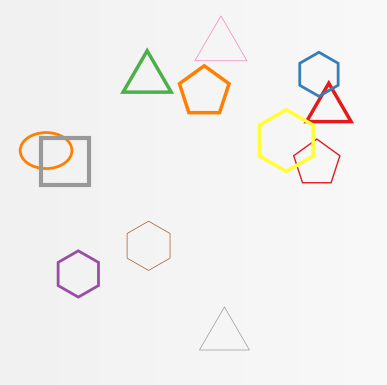[{"shape": "pentagon", "thickness": 1, "radius": 0.31, "center": [0.818, 0.576]}, {"shape": "triangle", "thickness": 2.5, "radius": 0.33, "center": [0.849, 0.717]}, {"shape": "hexagon", "thickness": 2, "radius": 0.29, "center": [0.823, 0.807]}, {"shape": "triangle", "thickness": 2.5, "radius": 0.36, "center": [0.38, 0.797]}, {"shape": "hexagon", "thickness": 2, "radius": 0.3, "center": [0.202, 0.288]}, {"shape": "pentagon", "thickness": 2.5, "radius": 0.34, "center": [0.527, 0.762]}, {"shape": "oval", "thickness": 2, "radius": 0.33, "center": [0.119, 0.609]}, {"shape": "hexagon", "thickness": 2.5, "radius": 0.4, "center": [0.739, 0.635]}, {"shape": "hexagon", "thickness": 0.5, "radius": 0.32, "center": [0.383, 0.362]}, {"shape": "triangle", "thickness": 0.5, "radius": 0.39, "center": [0.57, 0.881]}, {"shape": "triangle", "thickness": 0.5, "radius": 0.37, "center": [0.579, 0.128]}, {"shape": "square", "thickness": 3, "radius": 0.31, "center": [0.168, 0.58]}]